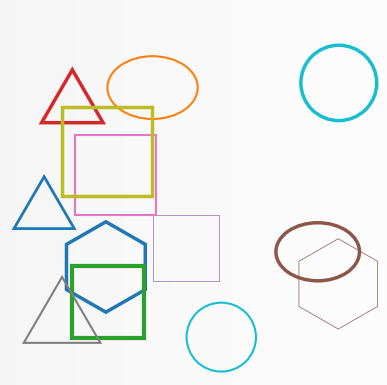[{"shape": "hexagon", "thickness": 2.5, "radius": 0.59, "center": [0.273, 0.307]}, {"shape": "triangle", "thickness": 2, "radius": 0.45, "center": [0.114, 0.451]}, {"shape": "oval", "thickness": 1.5, "radius": 0.58, "center": [0.394, 0.772]}, {"shape": "square", "thickness": 3, "radius": 0.47, "center": [0.279, 0.216]}, {"shape": "triangle", "thickness": 2.5, "radius": 0.46, "center": [0.187, 0.727]}, {"shape": "square", "thickness": 0.5, "radius": 0.43, "center": [0.48, 0.356]}, {"shape": "hexagon", "thickness": 0.5, "radius": 0.59, "center": [0.873, 0.263]}, {"shape": "oval", "thickness": 2.5, "radius": 0.54, "center": [0.82, 0.346]}, {"shape": "square", "thickness": 1.5, "radius": 0.52, "center": [0.299, 0.546]}, {"shape": "triangle", "thickness": 1.5, "radius": 0.57, "center": [0.16, 0.167]}, {"shape": "square", "thickness": 2.5, "radius": 0.58, "center": [0.275, 0.607]}, {"shape": "circle", "thickness": 2.5, "radius": 0.49, "center": [0.874, 0.785]}, {"shape": "circle", "thickness": 1.5, "radius": 0.45, "center": [0.571, 0.124]}]